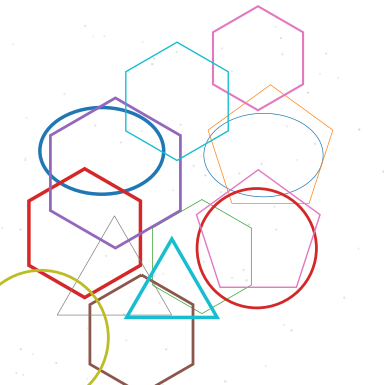[{"shape": "oval", "thickness": 2.5, "radius": 0.8, "center": [0.264, 0.608]}, {"shape": "oval", "thickness": 0.5, "radius": 0.77, "center": [0.684, 0.597]}, {"shape": "pentagon", "thickness": 0.5, "radius": 0.85, "center": [0.703, 0.609]}, {"shape": "hexagon", "thickness": 0.5, "radius": 0.74, "center": [0.524, 0.334]}, {"shape": "circle", "thickness": 2, "radius": 0.78, "center": [0.667, 0.355]}, {"shape": "hexagon", "thickness": 2.5, "radius": 0.84, "center": [0.22, 0.394]}, {"shape": "hexagon", "thickness": 2, "radius": 0.97, "center": [0.3, 0.551]}, {"shape": "hexagon", "thickness": 2, "radius": 0.77, "center": [0.367, 0.131]}, {"shape": "hexagon", "thickness": 1.5, "radius": 0.68, "center": [0.67, 0.849]}, {"shape": "pentagon", "thickness": 1, "radius": 0.84, "center": [0.671, 0.39]}, {"shape": "triangle", "thickness": 0.5, "radius": 0.86, "center": [0.297, 0.268]}, {"shape": "circle", "thickness": 2, "radius": 0.87, "center": [0.107, 0.123]}, {"shape": "hexagon", "thickness": 1, "radius": 0.77, "center": [0.46, 0.737]}, {"shape": "triangle", "thickness": 2.5, "radius": 0.68, "center": [0.446, 0.243]}]